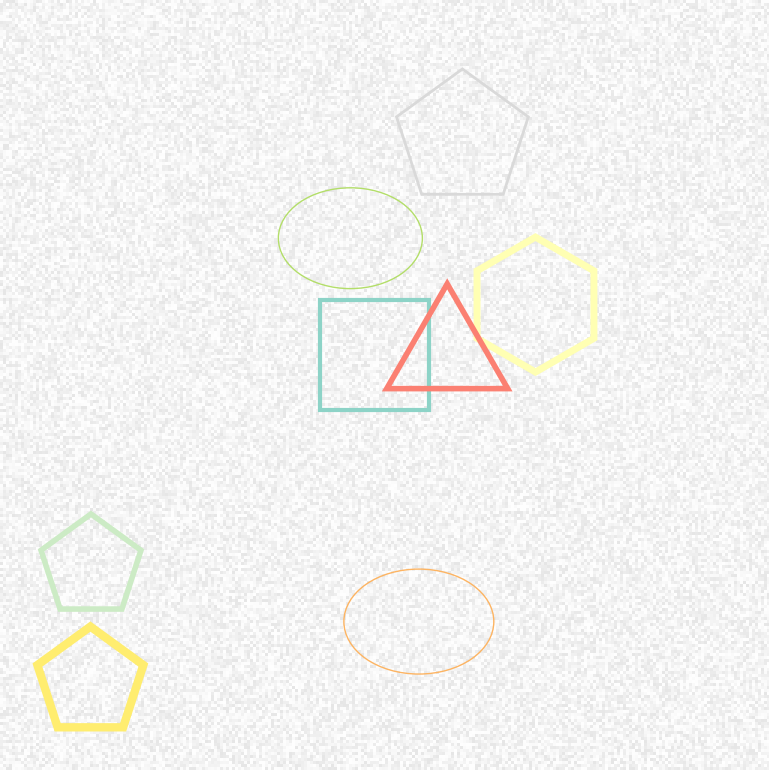[{"shape": "square", "thickness": 1.5, "radius": 0.36, "center": [0.486, 0.539]}, {"shape": "hexagon", "thickness": 2.5, "radius": 0.44, "center": [0.695, 0.604]}, {"shape": "triangle", "thickness": 2, "radius": 0.45, "center": [0.581, 0.541]}, {"shape": "oval", "thickness": 0.5, "radius": 0.49, "center": [0.544, 0.193]}, {"shape": "oval", "thickness": 0.5, "radius": 0.47, "center": [0.455, 0.691]}, {"shape": "pentagon", "thickness": 1, "radius": 0.45, "center": [0.601, 0.82]}, {"shape": "pentagon", "thickness": 2, "radius": 0.34, "center": [0.118, 0.264]}, {"shape": "pentagon", "thickness": 3, "radius": 0.36, "center": [0.117, 0.114]}]